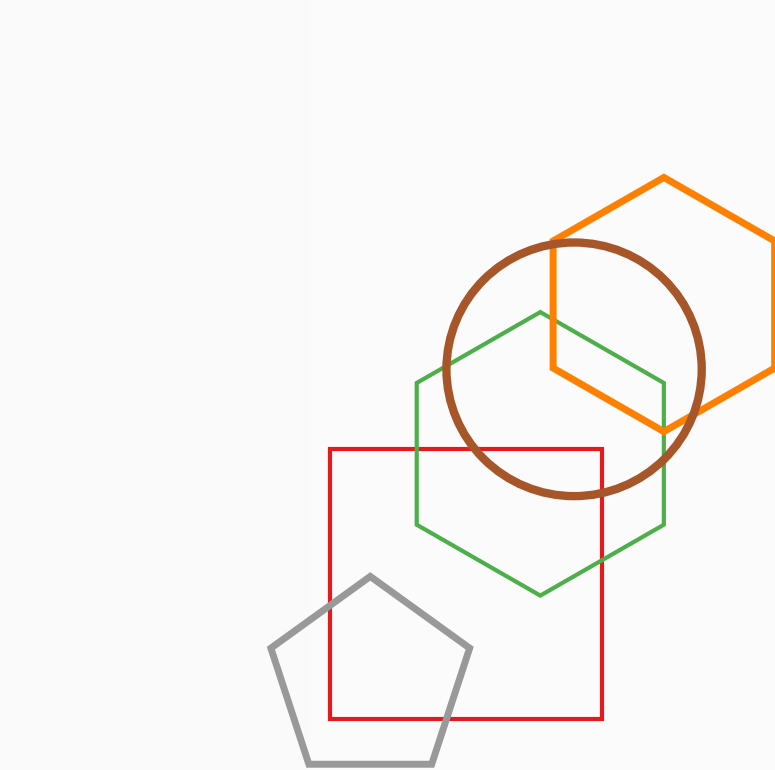[{"shape": "square", "thickness": 1.5, "radius": 0.88, "center": [0.601, 0.242]}, {"shape": "hexagon", "thickness": 1.5, "radius": 0.92, "center": [0.697, 0.411]}, {"shape": "hexagon", "thickness": 2.5, "radius": 0.83, "center": [0.857, 0.605]}, {"shape": "circle", "thickness": 3, "radius": 0.82, "center": [0.741, 0.52]}, {"shape": "pentagon", "thickness": 2.5, "radius": 0.67, "center": [0.478, 0.117]}]